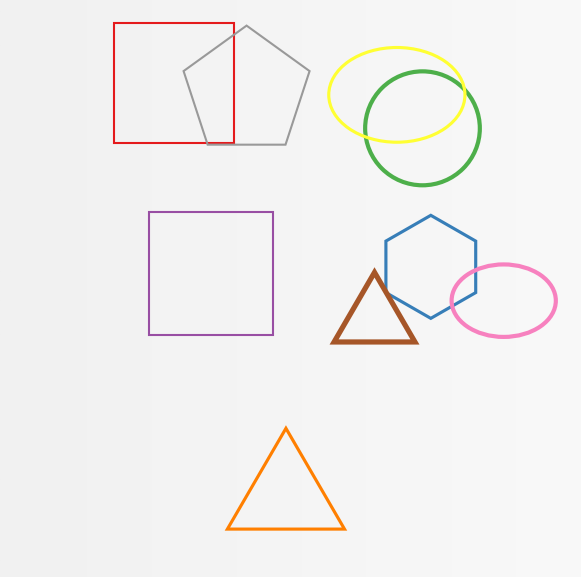[{"shape": "square", "thickness": 1, "radius": 0.52, "center": [0.3, 0.856]}, {"shape": "hexagon", "thickness": 1.5, "radius": 0.45, "center": [0.741, 0.537]}, {"shape": "circle", "thickness": 2, "radius": 0.49, "center": [0.727, 0.777]}, {"shape": "square", "thickness": 1, "radius": 0.53, "center": [0.363, 0.525]}, {"shape": "triangle", "thickness": 1.5, "radius": 0.58, "center": [0.492, 0.141]}, {"shape": "oval", "thickness": 1.5, "radius": 0.59, "center": [0.683, 0.835]}, {"shape": "triangle", "thickness": 2.5, "radius": 0.4, "center": [0.644, 0.447]}, {"shape": "oval", "thickness": 2, "radius": 0.45, "center": [0.867, 0.478]}, {"shape": "pentagon", "thickness": 1, "radius": 0.57, "center": [0.424, 0.841]}]